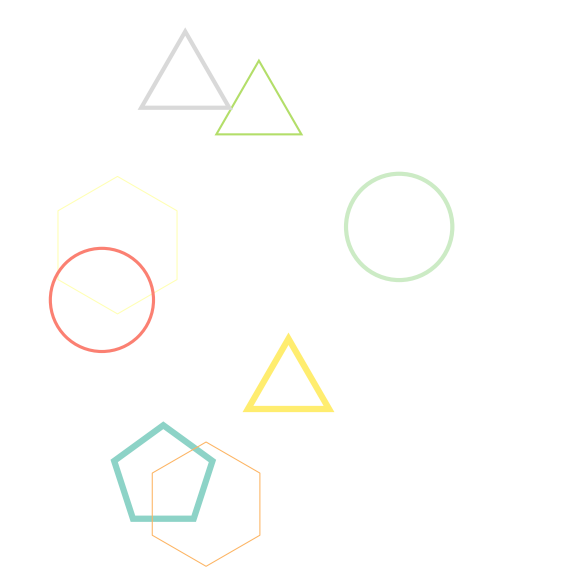[{"shape": "pentagon", "thickness": 3, "radius": 0.45, "center": [0.283, 0.173]}, {"shape": "hexagon", "thickness": 0.5, "radius": 0.6, "center": [0.203, 0.575]}, {"shape": "circle", "thickness": 1.5, "radius": 0.45, "center": [0.176, 0.48]}, {"shape": "hexagon", "thickness": 0.5, "radius": 0.54, "center": [0.357, 0.126]}, {"shape": "triangle", "thickness": 1, "radius": 0.43, "center": [0.448, 0.809]}, {"shape": "triangle", "thickness": 2, "radius": 0.44, "center": [0.321, 0.857]}, {"shape": "circle", "thickness": 2, "radius": 0.46, "center": [0.691, 0.606]}, {"shape": "triangle", "thickness": 3, "radius": 0.41, "center": [0.5, 0.331]}]